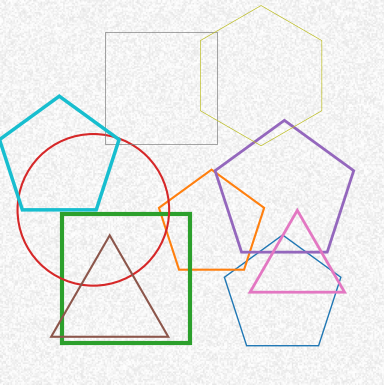[{"shape": "pentagon", "thickness": 1, "radius": 0.8, "center": [0.734, 0.231]}, {"shape": "pentagon", "thickness": 1.5, "radius": 0.72, "center": [0.55, 0.416]}, {"shape": "square", "thickness": 3, "radius": 0.84, "center": [0.327, 0.277]}, {"shape": "circle", "thickness": 1.5, "radius": 0.98, "center": [0.242, 0.455]}, {"shape": "pentagon", "thickness": 2, "radius": 0.95, "center": [0.739, 0.498]}, {"shape": "triangle", "thickness": 1.5, "radius": 0.88, "center": [0.285, 0.213]}, {"shape": "triangle", "thickness": 2, "radius": 0.71, "center": [0.772, 0.312]}, {"shape": "square", "thickness": 0.5, "radius": 0.73, "center": [0.418, 0.772]}, {"shape": "hexagon", "thickness": 0.5, "radius": 0.91, "center": [0.678, 0.803]}, {"shape": "pentagon", "thickness": 2.5, "radius": 0.82, "center": [0.154, 0.587]}]